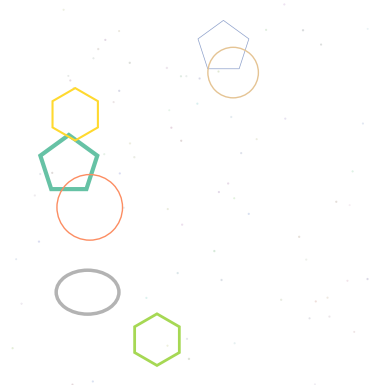[{"shape": "pentagon", "thickness": 3, "radius": 0.39, "center": [0.179, 0.572]}, {"shape": "circle", "thickness": 1, "radius": 0.43, "center": [0.233, 0.461]}, {"shape": "pentagon", "thickness": 0.5, "radius": 0.35, "center": [0.58, 0.878]}, {"shape": "hexagon", "thickness": 2, "radius": 0.33, "center": [0.408, 0.118]}, {"shape": "hexagon", "thickness": 1.5, "radius": 0.34, "center": [0.195, 0.703]}, {"shape": "circle", "thickness": 1, "radius": 0.33, "center": [0.606, 0.812]}, {"shape": "oval", "thickness": 2.5, "radius": 0.41, "center": [0.227, 0.241]}]